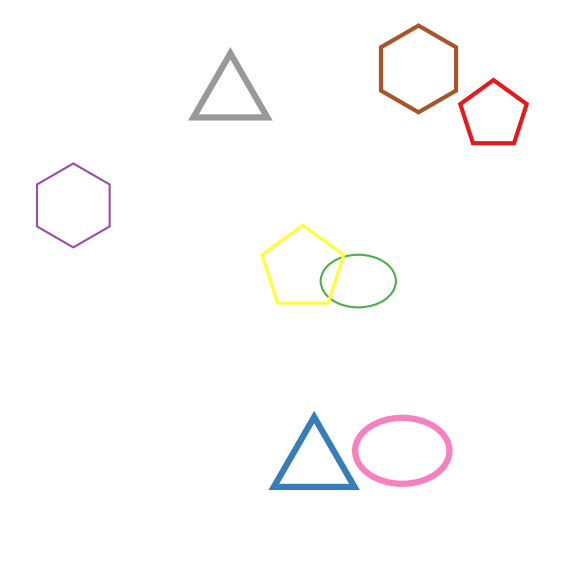[{"shape": "pentagon", "thickness": 2, "radius": 0.3, "center": [0.855, 0.8]}, {"shape": "triangle", "thickness": 3, "radius": 0.4, "center": [0.544, 0.196]}, {"shape": "oval", "thickness": 1, "radius": 0.33, "center": [0.62, 0.512]}, {"shape": "hexagon", "thickness": 1, "radius": 0.36, "center": [0.127, 0.643]}, {"shape": "pentagon", "thickness": 1.5, "radius": 0.37, "center": [0.524, 0.535]}, {"shape": "hexagon", "thickness": 2, "radius": 0.38, "center": [0.725, 0.88]}, {"shape": "oval", "thickness": 3, "radius": 0.41, "center": [0.697, 0.219]}, {"shape": "triangle", "thickness": 3, "radius": 0.37, "center": [0.399, 0.833]}]